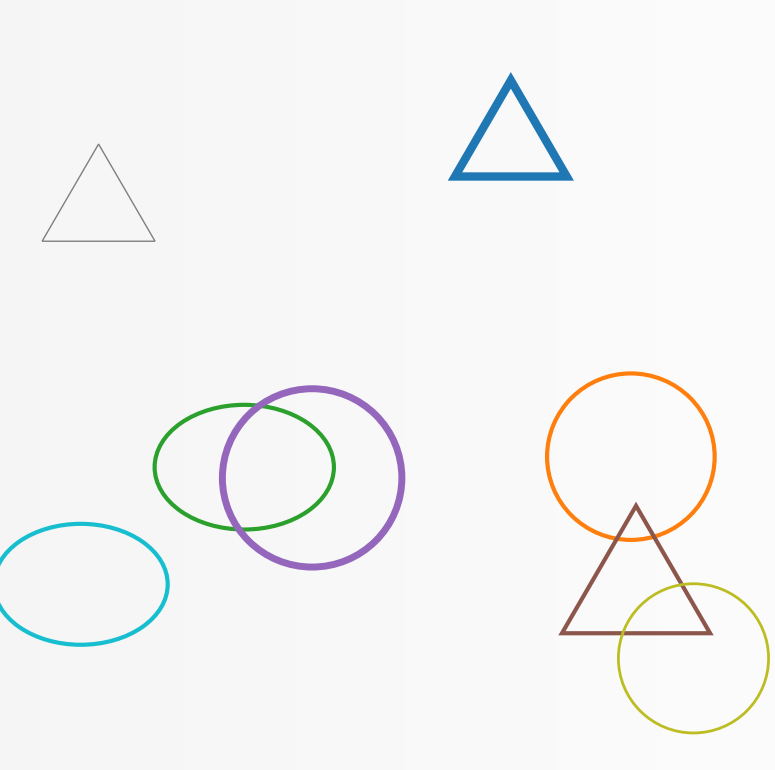[{"shape": "triangle", "thickness": 3, "radius": 0.42, "center": [0.659, 0.812]}, {"shape": "circle", "thickness": 1.5, "radius": 0.54, "center": [0.814, 0.407]}, {"shape": "oval", "thickness": 1.5, "radius": 0.58, "center": [0.315, 0.393]}, {"shape": "circle", "thickness": 2.5, "radius": 0.58, "center": [0.403, 0.379]}, {"shape": "triangle", "thickness": 1.5, "radius": 0.55, "center": [0.821, 0.233]}, {"shape": "triangle", "thickness": 0.5, "radius": 0.42, "center": [0.127, 0.729]}, {"shape": "circle", "thickness": 1, "radius": 0.48, "center": [0.895, 0.145]}, {"shape": "oval", "thickness": 1.5, "radius": 0.56, "center": [0.104, 0.241]}]